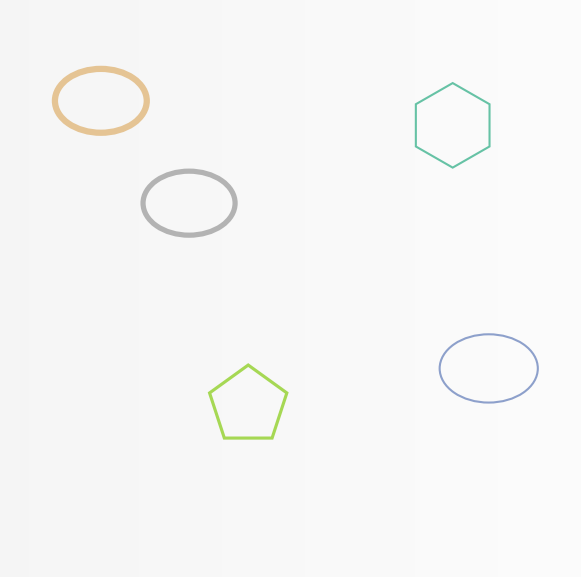[{"shape": "hexagon", "thickness": 1, "radius": 0.37, "center": [0.779, 0.782]}, {"shape": "oval", "thickness": 1, "radius": 0.42, "center": [0.841, 0.361]}, {"shape": "pentagon", "thickness": 1.5, "radius": 0.35, "center": [0.427, 0.297]}, {"shape": "oval", "thickness": 3, "radius": 0.39, "center": [0.174, 0.825]}, {"shape": "oval", "thickness": 2.5, "radius": 0.4, "center": [0.325, 0.647]}]